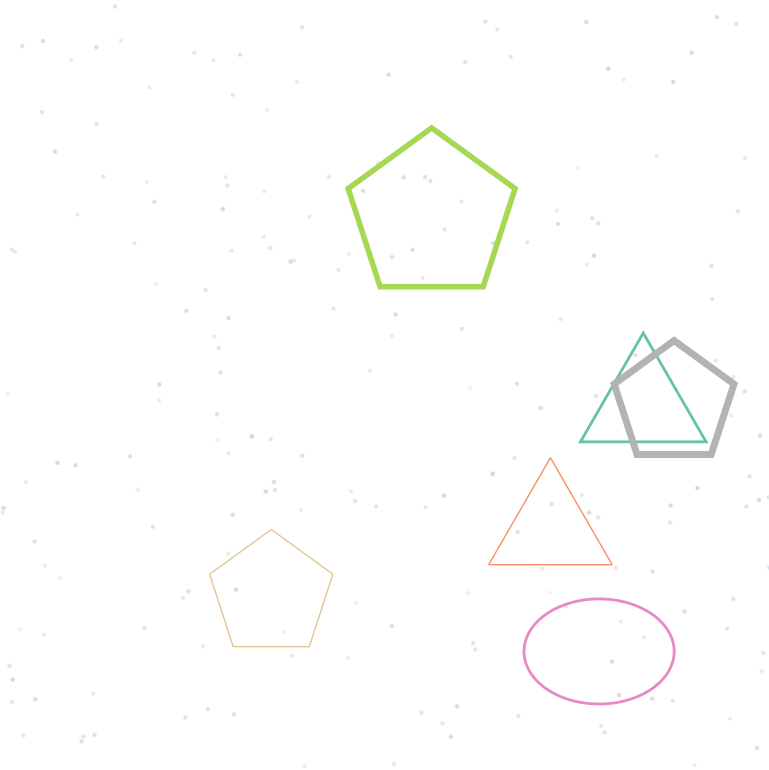[{"shape": "triangle", "thickness": 1, "radius": 0.47, "center": [0.835, 0.473]}, {"shape": "triangle", "thickness": 0.5, "radius": 0.46, "center": [0.715, 0.313]}, {"shape": "oval", "thickness": 1, "radius": 0.49, "center": [0.778, 0.154]}, {"shape": "pentagon", "thickness": 2, "radius": 0.57, "center": [0.561, 0.72]}, {"shape": "pentagon", "thickness": 0.5, "radius": 0.42, "center": [0.352, 0.228]}, {"shape": "pentagon", "thickness": 2.5, "radius": 0.41, "center": [0.875, 0.476]}]